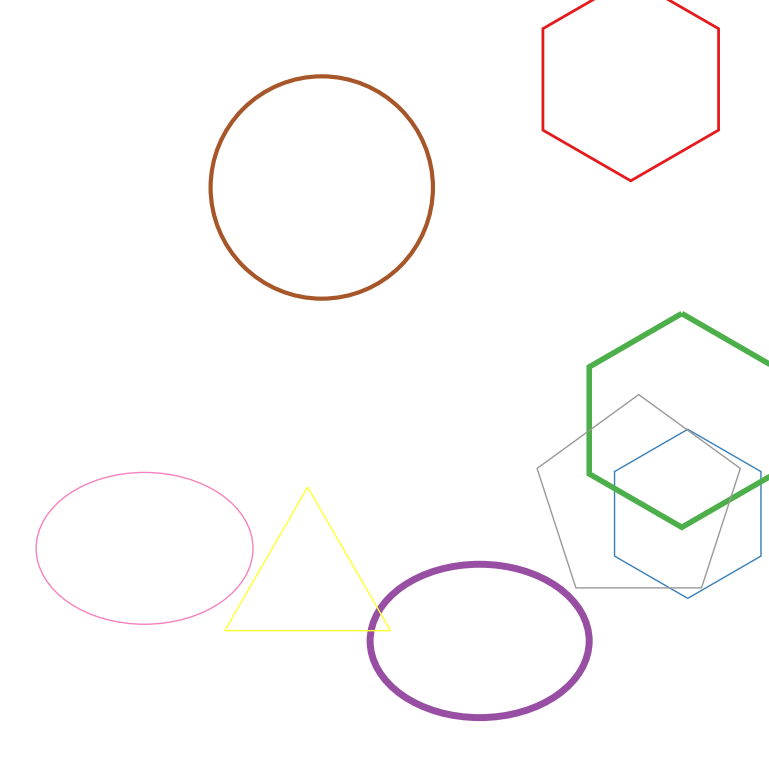[{"shape": "hexagon", "thickness": 1, "radius": 0.66, "center": [0.819, 0.897]}, {"shape": "hexagon", "thickness": 0.5, "radius": 0.55, "center": [0.893, 0.333]}, {"shape": "hexagon", "thickness": 2, "radius": 0.69, "center": [0.885, 0.454]}, {"shape": "oval", "thickness": 2.5, "radius": 0.71, "center": [0.623, 0.168]}, {"shape": "triangle", "thickness": 0.5, "radius": 0.62, "center": [0.4, 0.243]}, {"shape": "circle", "thickness": 1.5, "radius": 0.72, "center": [0.418, 0.756]}, {"shape": "oval", "thickness": 0.5, "radius": 0.7, "center": [0.188, 0.288]}, {"shape": "pentagon", "thickness": 0.5, "radius": 0.69, "center": [0.829, 0.349]}]